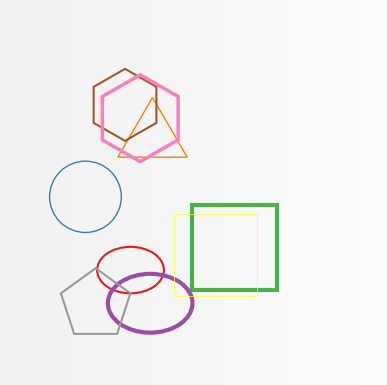[{"shape": "oval", "thickness": 1.5, "radius": 0.43, "center": [0.337, 0.299]}, {"shape": "circle", "thickness": 1, "radius": 0.46, "center": [0.221, 0.489]}, {"shape": "square", "thickness": 3, "radius": 0.55, "center": [0.606, 0.358]}, {"shape": "oval", "thickness": 3, "radius": 0.55, "center": [0.388, 0.212]}, {"shape": "triangle", "thickness": 1, "radius": 0.52, "center": [0.394, 0.643]}, {"shape": "square", "thickness": 0.5, "radius": 0.53, "center": [0.556, 0.338]}, {"shape": "hexagon", "thickness": 1.5, "radius": 0.47, "center": [0.323, 0.728]}, {"shape": "hexagon", "thickness": 2.5, "radius": 0.56, "center": [0.362, 0.693]}, {"shape": "pentagon", "thickness": 1.5, "radius": 0.47, "center": [0.247, 0.209]}]